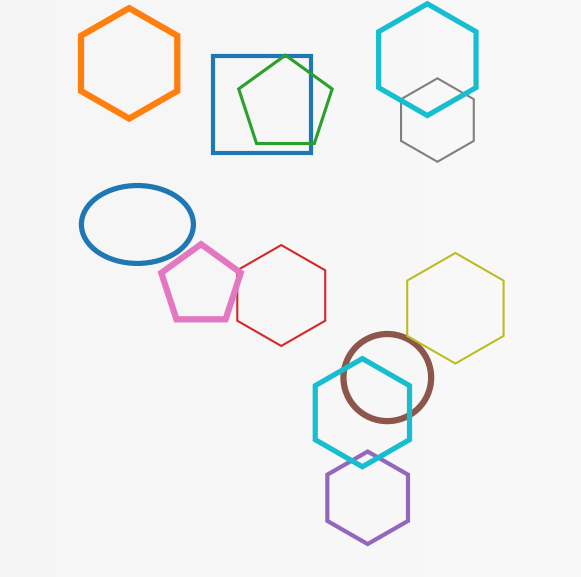[{"shape": "square", "thickness": 2, "radius": 0.42, "center": [0.451, 0.818]}, {"shape": "oval", "thickness": 2.5, "radius": 0.48, "center": [0.236, 0.61]}, {"shape": "hexagon", "thickness": 3, "radius": 0.48, "center": [0.222, 0.889]}, {"shape": "pentagon", "thickness": 1.5, "radius": 0.42, "center": [0.491, 0.819]}, {"shape": "hexagon", "thickness": 1, "radius": 0.44, "center": [0.484, 0.487]}, {"shape": "hexagon", "thickness": 2, "radius": 0.4, "center": [0.633, 0.137]}, {"shape": "circle", "thickness": 3, "radius": 0.38, "center": [0.666, 0.345]}, {"shape": "pentagon", "thickness": 3, "radius": 0.36, "center": [0.346, 0.504]}, {"shape": "hexagon", "thickness": 1, "radius": 0.36, "center": [0.753, 0.791]}, {"shape": "hexagon", "thickness": 1, "radius": 0.48, "center": [0.783, 0.465]}, {"shape": "hexagon", "thickness": 2.5, "radius": 0.47, "center": [0.623, 0.285]}, {"shape": "hexagon", "thickness": 2.5, "radius": 0.48, "center": [0.735, 0.896]}]